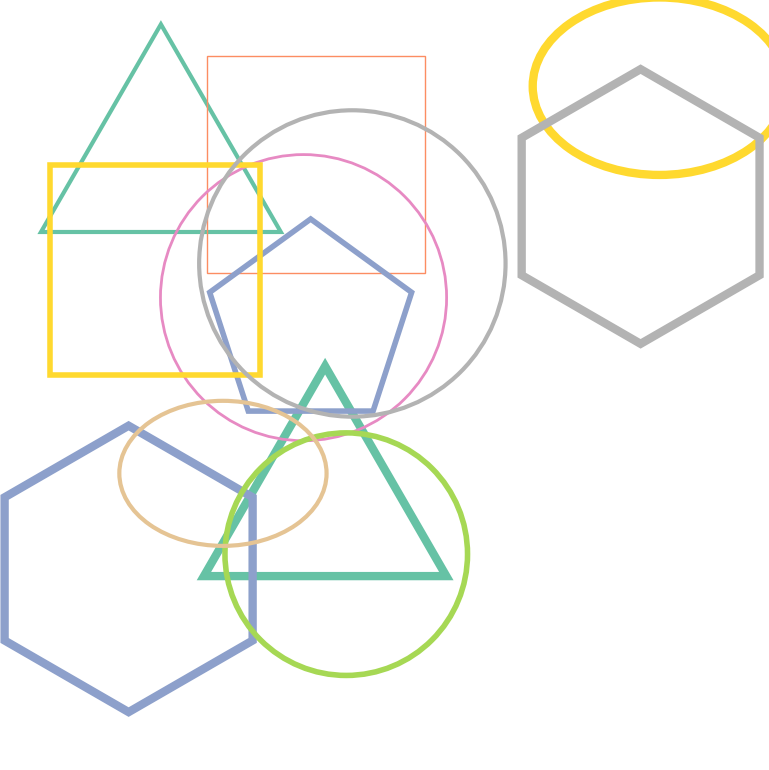[{"shape": "triangle", "thickness": 1.5, "radius": 0.9, "center": [0.209, 0.789]}, {"shape": "triangle", "thickness": 3, "radius": 0.91, "center": [0.422, 0.343]}, {"shape": "square", "thickness": 0.5, "radius": 0.71, "center": [0.41, 0.786]}, {"shape": "pentagon", "thickness": 2, "radius": 0.69, "center": [0.403, 0.578]}, {"shape": "hexagon", "thickness": 3, "radius": 0.93, "center": [0.167, 0.261]}, {"shape": "circle", "thickness": 1, "radius": 0.93, "center": [0.394, 0.613]}, {"shape": "circle", "thickness": 2, "radius": 0.79, "center": [0.45, 0.28]}, {"shape": "oval", "thickness": 3, "radius": 0.82, "center": [0.856, 0.888]}, {"shape": "square", "thickness": 2, "radius": 0.68, "center": [0.201, 0.649]}, {"shape": "oval", "thickness": 1.5, "radius": 0.67, "center": [0.29, 0.385]}, {"shape": "hexagon", "thickness": 3, "radius": 0.89, "center": [0.832, 0.732]}, {"shape": "circle", "thickness": 1.5, "radius": 0.99, "center": [0.458, 0.658]}]